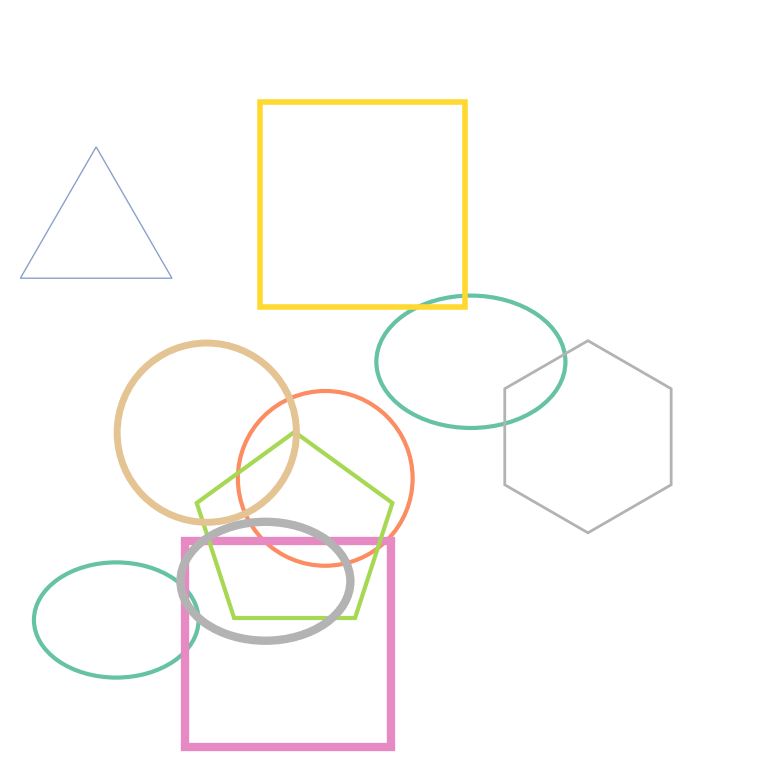[{"shape": "oval", "thickness": 1.5, "radius": 0.61, "center": [0.612, 0.53]}, {"shape": "oval", "thickness": 1.5, "radius": 0.53, "center": [0.151, 0.195]}, {"shape": "circle", "thickness": 1.5, "radius": 0.57, "center": [0.422, 0.379]}, {"shape": "triangle", "thickness": 0.5, "radius": 0.57, "center": [0.125, 0.696]}, {"shape": "square", "thickness": 3, "radius": 0.67, "center": [0.374, 0.163]}, {"shape": "pentagon", "thickness": 1.5, "radius": 0.67, "center": [0.383, 0.305]}, {"shape": "square", "thickness": 2, "radius": 0.67, "center": [0.471, 0.734]}, {"shape": "circle", "thickness": 2.5, "radius": 0.58, "center": [0.269, 0.438]}, {"shape": "oval", "thickness": 3, "radius": 0.55, "center": [0.345, 0.245]}, {"shape": "hexagon", "thickness": 1, "radius": 0.62, "center": [0.764, 0.433]}]